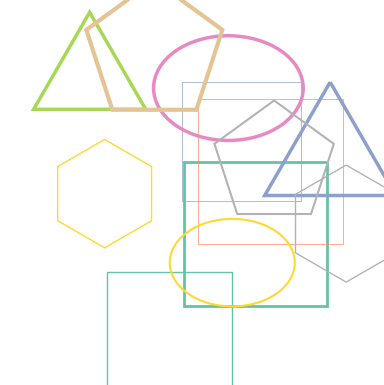[{"shape": "square", "thickness": 1, "radius": 0.81, "center": [0.44, 0.132]}, {"shape": "square", "thickness": 2, "radius": 0.93, "center": [0.664, 0.392]}, {"shape": "square", "thickness": 0.5, "radius": 0.94, "center": [0.702, 0.554]}, {"shape": "square", "thickness": 0.5, "radius": 0.77, "center": [0.628, 0.633]}, {"shape": "triangle", "thickness": 2.5, "radius": 0.98, "center": [0.858, 0.59]}, {"shape": "oval", "thickness": 2.5, "radius": 0.97, "center": [0.593, 0.771]}, {"shape": "triangle", "thickness": 2.5, "radius": 0.84, "center": [0.233, 0.8]}, {"shape": "oval", "thickness": 1.5, "radius": 0.81, "center": [0.603, 0.318]}, {"shape": "hexagon", "thickness": 1, "radius": 0.7, "center": [0.272, 0.497]}, {"shape": "pentagon", "thickness": 3, "radius": 0.93, "center": [0.401, 0.865]}, {"shape": "hexagon", "thickness": 1, "radius": 0.76, "center": [0.899, 0.419]}, {"shape": "pentagon", "thickness": 1.5, "radius": 0.81, "center": [0.712, 0.576]}]